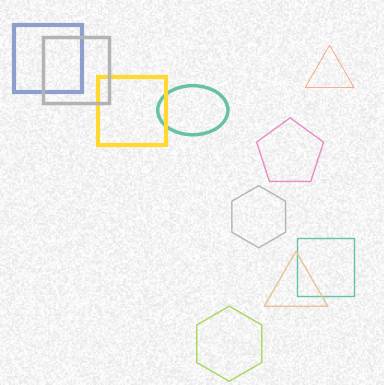[{"shape": "square", "thickness": 1, "radius": 0.37, "center": [0.846, 0.306]}, {"shape": "oval", "thickness": 2.5, "radius": 0.46, "center": [0.501, 0.714]}, {"shape": "triangle", "thickness": 0.5, "radius": 0.37, "center": [0.856, 0.809]}, {"shape": "square", "thickness": 3, "radius": 0.44, "center": [0.124, 0.848]}, {"shape": "pentagon", "thickness": 1, "radius": 0.46, "center": [0.754, 0.603]}, {"shape": "hexagon", "thickness": 1, "radius": 0.49, "center": [0.596, 0.107]}, {"shape": "square", "thickness": 3, "radius": 0.44, "center": [0.344, 0.712]}, {"shape": "triangle", "thickness": 1, "radius": 0.48, "center": [0.769, 0.252]}, {"shape": "hexagon", "thickness": 1, "radius": 0.4, "center": [0.672, 0.437]}, {"shape": "square", "thickness": 2.5, "radius": 0.43, "center": [0.198, 0.818]}]